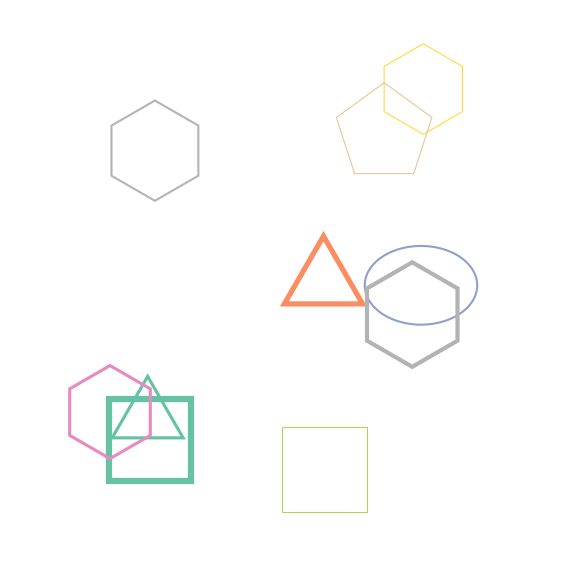[{"shape": "triangle", "thickness": 1.5, "radius": 0.35, "center": [0.256, 0.276]}, {"shape": "square", "thickness": 3, "radius": 0.36, "center": [0.26, 0.238]}, {"shape": "triangle", "thickness": 2.5, "radius": 0.39, "center": [0.56, 0.512]}, {"shape": "oval", "thickness": 1, "radius": 0.49, "center": [0.729, 0.505]}, {"shape": "hexagon", "thickness": 1.5, "radius": 0.4, "center": [0.19, 0.286]}, {"shape": "square", "thickness": 0.5, "radius": 0.37, "center": [0.562, 0.186]}, {"shape": "hexagon", "thickness": 0.5, "radius": 0.39, "center": [0.733, 0.845]}, {"shape": "pentagon", "thickness": 0.5, "radius": 0.44, "center": [0.665, 0.769]}, {"shape": "hexagon", "thickness": 2, "radius": 0.45, "center": [0.714, 0.454]}, {"shape": "hexagon", "thickness": 1, "radius": 0.43, "center": [0.268, 0.738]}]